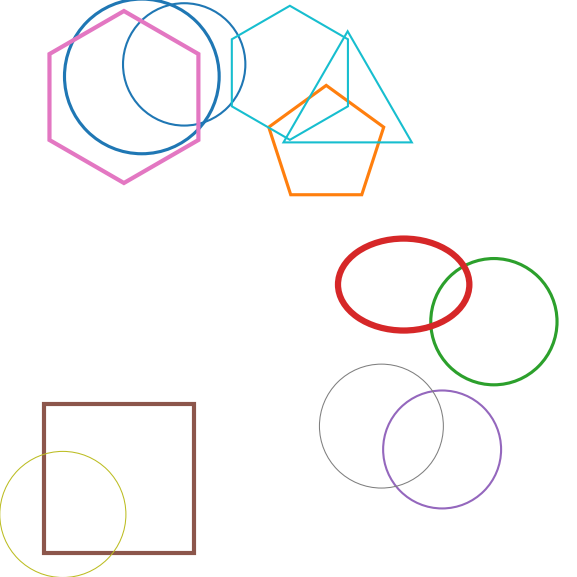[{"shape": "circle", "thickness": 1, "radius": 0.53, "center": [0.319, 0.888]}, {"shape": "circle", "thickness": 1.5, "radius": 0.67, "center": [0.246, 0.867]}, {"shape": "pentagon", "thickness": 1.5, "radius": 0.52, "center": [0.565, 0.747]}, {"shape": "circle", "thickness": 1.5, "radius": 0.55, "center": [0.855, 0.442]}, {"shape": "oval", "thickness": 3, "radius": 0.57, "center": [0.699, 0.506]}, {"shape": "circle", "thickness": 1, "radius": 0.51, "center": [0.766, 0.221]}, {"shape": "square", "thickness": 2, "radius": 0.65, "center": [0.207, 0.171]}, {"shape": "hexagon", "thickness": 2, "radius": 0.74, "center": [0.215, 0.831]}, {"shape": "circle", "thickness": 0.5, "radius": 0.54, "center": [0.66, 0.261]}, {"shape": "circle", "thickness": 0.5, "radius": 0.55, "center": [0.109, 0.108]}, {"shape": "hexagon", "thickness": 1, "radius": 0.58, "center": [0.502, 0.873]}, {"shape": "triangle", "thickness": 1, "radius": 0.64, "center": [0.602, 0.817]}]